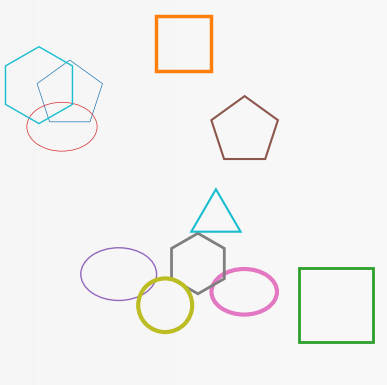[{"shape": "pentagon", "thickness": 0.5, "radius": 0.44, "center": [0.18, 0.755]}, {"shape": "square", "thickness": 2.5, "radius": 0.35, "center": [0.474, 0.886]}, {"shape": "square", "thickness": 2, "radius": 0.48, "center": [0.867, 0.207]}, {"shape": "oval", "thickness": 0.5, "radius": 0.45, "center": [0.16, 0.671]}, {"shape": "oval", "thickness": 1, "radius": 0.49, "center": [0.306, 0.288]}, {"shape": "pentagon", "thickness": 1.5, "radius": 0.45, "center": [0.631, 0.66]}, {"shape": "oval", "thickness": 3, "radius": 0.42, "center": [0.63, 0.242]}, {"shape": "hexagon", "thickness": 2, "radius": 0.39, "center": [0.511, 0.315]}, {"shape": "circle", "thickness": 3, "radius": 0.35, "center": [0.426, 0.207]}, {"shape": "triangle", "thickness": 1.5, "radius": 0.37, "center": [0.557, 0.435]}, {"shape": "hexagon", "thickness": 1, "radius": 0.5, "center": [0.101, 0.779]}]